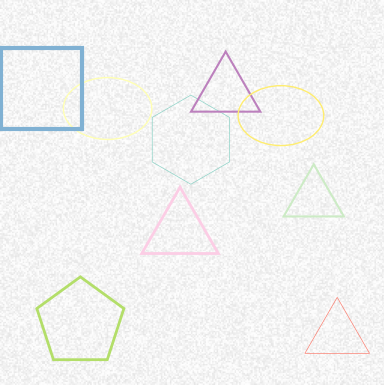[{"shape": "hexagon", "thickness": 0.5, "radius": 0.58, "center": [0.496, 0.637]}, {"shape": "oval", "thickness": 1, "radius": 0.57, "center": [0.279, 0.718]}, {"shape": "triangle", "thickness": 0.5, "radius": 0.48, "center": [0.876, 0.131]}, {"shape": "square", "thickness": 3, "radius": 0.53, "center": [0.109, 0.771]}, {"shape": "pentagon", "thickness": 2, "radius": 0.59, "center": [0.209, 0.162]}, {"shape": "triangle", "thickness": 2, "radius": 0.57, "center": [0.468, 0.399]}, {"shape": "triangle", "thickness": 1.5, "radius": 0.52, "center": [0.586, 0.762]}, {"shape": "triangle", "thickness": 1.5, "radius": 0.45, "center": [0.815, 0.483]}, {"shape": "oval", "thickness": 1, "radius": 0.56, "center": [0.73, 0.7]}]